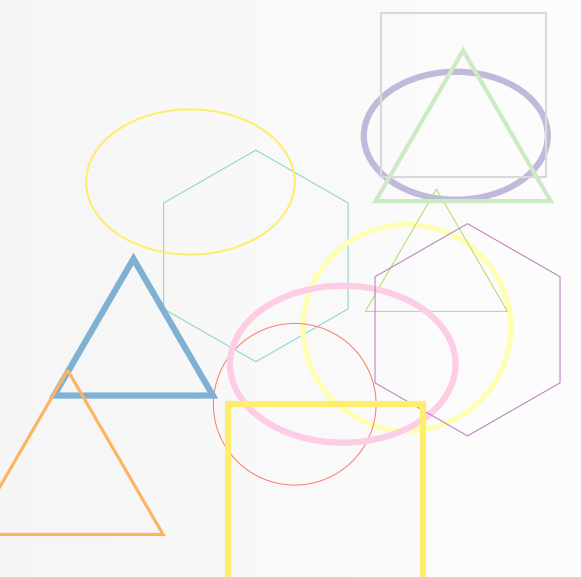[{"shape": "hexagon", "thickness": 0.5, "radius": 0.92, "center": [0.44, 0.556]}, {"shape": "circle", "thickness": 2.5, "radius": 0.89, "center": [0.7, 0.432]}, {"shape": "oval", "thickness": 3, "radius": 0.79, "center": [0.784, 0.764]}, {"shape": "circle", "thickness": 0.5, "radius": 0.7, "center": [0.507, 0.299]}, {"shape": "triangle", "thickness": 3, "radius": 0.79, "center": [0.23, 0.393]}, {"shape": "triangle", "thickness": 1.5, "radius": 0.95, "center": [0.116, 0.168]}, {"shape": "triangle", "thickness": 0.5, "radius": 0.71, "center": [0.751, 0.531]}, {"shape": "oval", "thickness": 3, "radius": 0.97, "center": [0.59, 0.368]}, {"shape": "square", "thickness": 1, "radius": 0.71, "center": [0.797, 0.835]}, {"shape": "hexagon", "thickness": 0.5, "radius": 0.92, "center": [0.804, 0.428]}, {"shape": "triangle", "thickness": 2, "radius": 0.87, "center": [0.797, 0.738]}, {"shape": "square", "thickness": 3, "radius": 0.84, "center": [0.56, 0.132]}, {"shape": "oval", "thickness": 1, "radius": 0.9, "center": [0.328, 0.684]}]